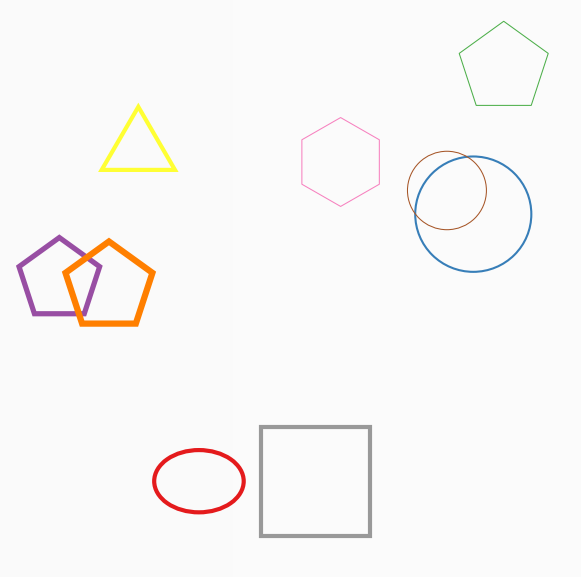[{"shape": "oval", "thickness": 2, "radius": 0.39, "center": [0.342, 0.166]}, {"shape": "circle", "thickness": 1, "radius": 0.5, "center": [0.814, 0.628]}, {"shape": "pentagon", "thickness": 0.5, "radius": 0.4, "center": [0.867, 0.882]}, {"shape": "pentagon", "thickness": 2.5, "radius": 0.36, "center": [0.102, 0.515]}, {"shape": "pentagon", "thickness": 3, "radius": 0.39, "center": [0.187, 0.502]}, {"shape": "triangle", "thickness": 2, "radius": 0.36, "center": [0.238, 0.741]}, {"shape": "circle", "thickness": 0.5, "radius": 0.34, "center": [0.769, 0.669]}, {"shape": "hexagon", "thickness": 0.5, "radius": 0.38, "center": [0.586, 0.719]}, {"shape": "square", "thickness": 2, "radius": 0.47, "center": [0.543, 0.166]}]